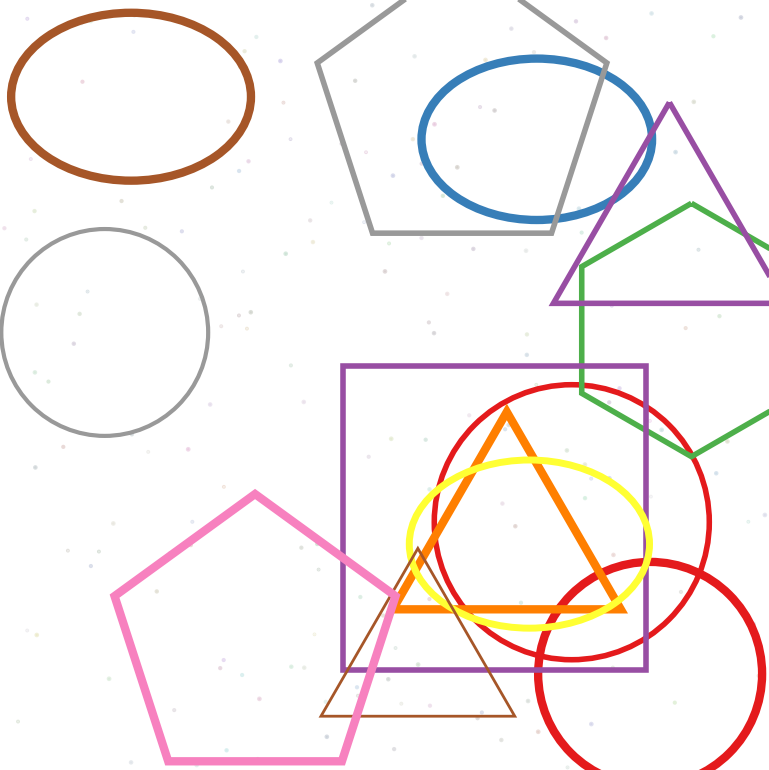[{"shape": "circle", "thickness": 2, "radius": 0.89, "center": [0.743, 0.322]}, {"shape": "circle", "thickness": 3, "radius": 0.73, "center": [0.844, 0.125]}, {"shape": "oval", "thickness": 3, "radius": 0.75, "center": [0.697, 0.819]}, {"shape": "hexagon", "thickness": 2, "radius": 0.82, "center": [0.898, 0.571]}, {"shape": "triangle", "thickness": 2, "radius": 0.87, "center": [0.869, 0.693]}, {"shape": "square", "thickness": 2, "radius": 0.98, "center": [0.642, 0.327]}, {"shape": "triangle", "thickness": 3, "radius": 0.85, "center": [0.658, 0.294]}, {"shape": "oval", "thickness": 2.5, "radius": 0.78, "center": [0.688, 0.293]}, {"shape": "triangle", "thickness": 1, "radius": 0.73, "center": [0.543, 0.143]}, {"shape": "oval", "thickness": 3, "radius": 0.78, "center": [0.17, 0.874]}, {"shape": "pentagon", "thickness": 3, "radius": 0.96, "center": [0.331, 0.167]}, {"shape": "pentagon", "thickness": 2, "radius": 0.99, "center": [0.6, 0.857]}, {"shape": "circle", "thickness": 1.5, "radius": 0.67, "center": [0.136, 0.568]}]